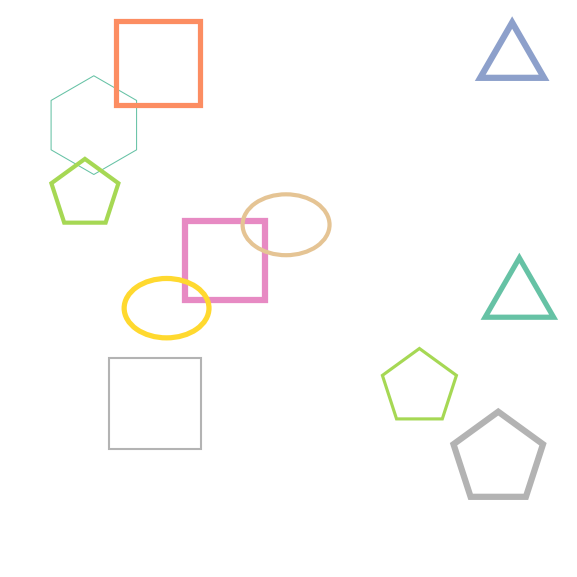[{"shape": "triangle", "thickness": 2.5, "radius": 0.34, "center": [0.899, 0.484]}, {"shape": "hexagon", "thickness": 0.5, "radius": 0.43, "center": [0.162, 0.782]}, {"shape": "square", "thickness": 2.5, "radius": 0.36, "center": [0.273, 0.89]}, {"shape": "triangle", "thickness": 3, "radius": 0.32, "center": [0.887, 0.896]}, {"shape": "square", "thickness": 3, "radius": 0.35, "center": [0.39, 0.548]}, {"shape": "pentagon", "thickness": 2, "radius": 0.31, "center": [0.147, 0.663]}, {"shape": "pentagon", "thickness": 1.5, "radius": 0.34, "center": [0.726, 0.328]}, {"shape": "oval", "thickness": 2.5, "radius": 0.37, "center": [0.288, 0.466]}, {"shape": "oval", "thickness": 2, "radius": 0.38, "center": [0.495, 0.61]}, {"shape": "pentagon", "thickness": 3, "radius": 0.41, "center": [0.863, 0.205]}, {"shape": "square", "thickness": 1, "radius": 0.39, "center": [0.268, 0.301]}]